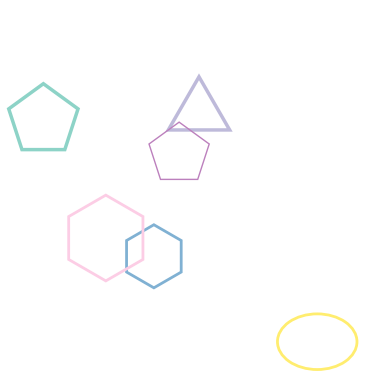[{"shape": "pentagon", "thickness": 2.5, "radius": 0.47, "center": [0.113, 0.688]}, {"shape": "triangle", "thickness": 2.5, "radius": 0.46, "center": [0.517, 0.708]}, {"shape": "hexagon", "thickness": 2, "radius": 0.41, "center": [0.4, 0.334]}, {"shape": "hexagon", "thickness": 2, "radius": 0.56, "center": [0.275, 0.382]}, {"shape": "pentagon", "thickness": 1, "radius": 0.41, "center": [0.465, 0.601]}, {"shape": "oval", "thickness": 2, "radius": 0.52, "center": [0.824, 0.112]}]